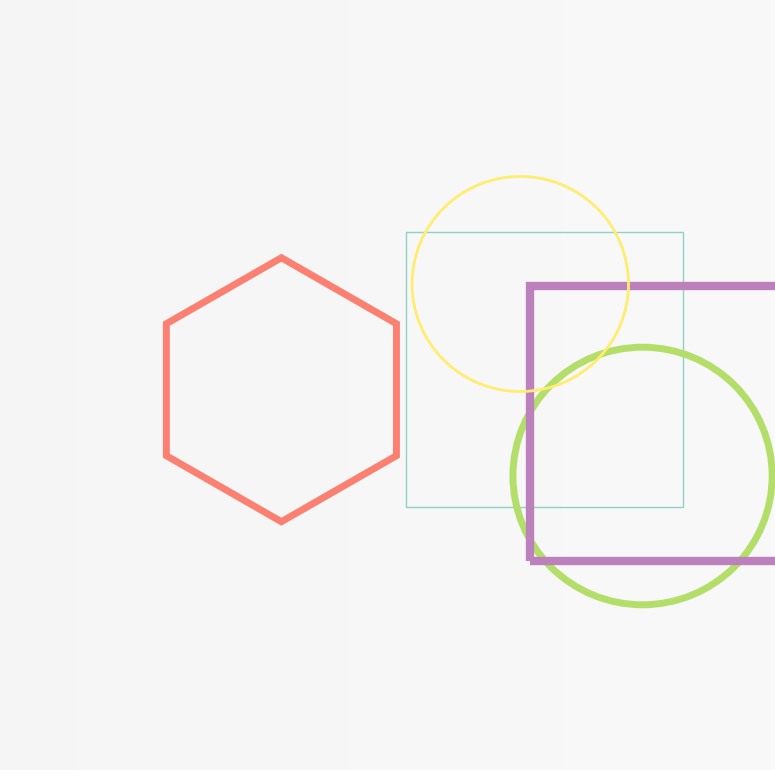[{"shape": "square", "thickness": 0.5, "radius": 0.89, "center": [0.702, 0.52]}, {"shape": "hexagon", "thickness": 2.5, "radius": 0.86, "center": [0.363, 0.494]}, {"shape": "circle", "thickness": 2.5, "radius": 0.84, "center": [0.829, 0.382]}, {"shape": "square", "thickness": 3, "radius": 0.89, "center": [0.863, 0.45]}, {"shape": "circle", "thickness": 1, "radius": 0.7, "center": [0.671, 0.631]}]